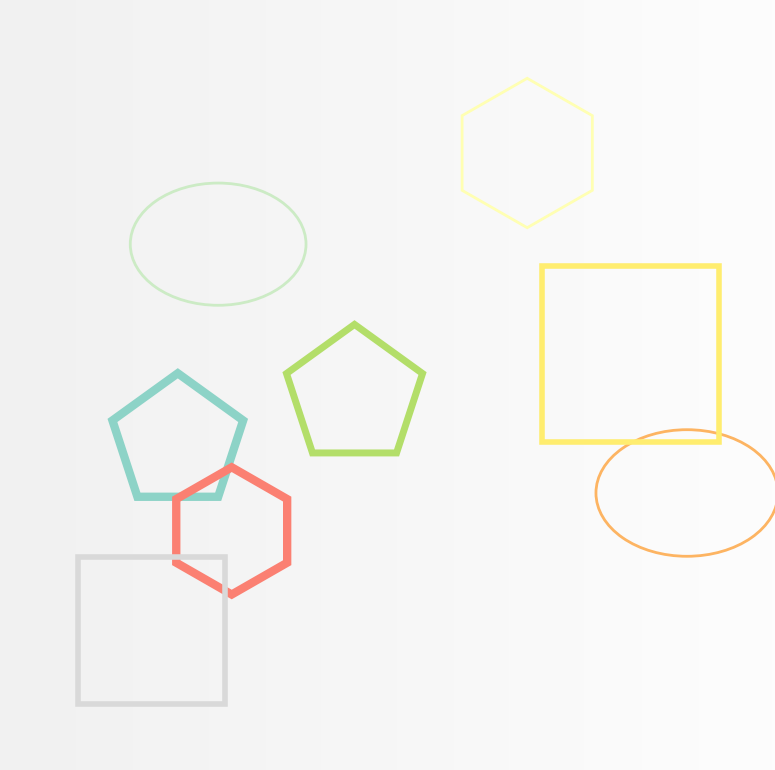[{"shape": "pentagon", "thickness": 3, "radius": 0.44, "center": [0.229, 0.427]}, {"shape": "hexagon", "thickness": 1, "radius": 0.49, "center": [0.68, 0.801]}, {"shape": "hexagon", "thickness": 3, "radius": 0.41, "center": [0.299, 0.311]}, {"shape": "oval", "thickness": 1, "radius": 0.59, "center": [0.886, 0.36]}, {"shape": "pentagon", "thickness": 2.5, "radius": 0.46, "center": [0.457, 0.486]}, {"shape": "square", "thickness": 2, "radius": 0.48, "center": [0.196, 0.181]}, {"shape": "oval", "thickness": 1, "radius": 0.57, "center": [0.281, 0.683]}, {"shape": "square", "thickness": 2, "radius": 0.57, "center": [0.813, 0.54]}]